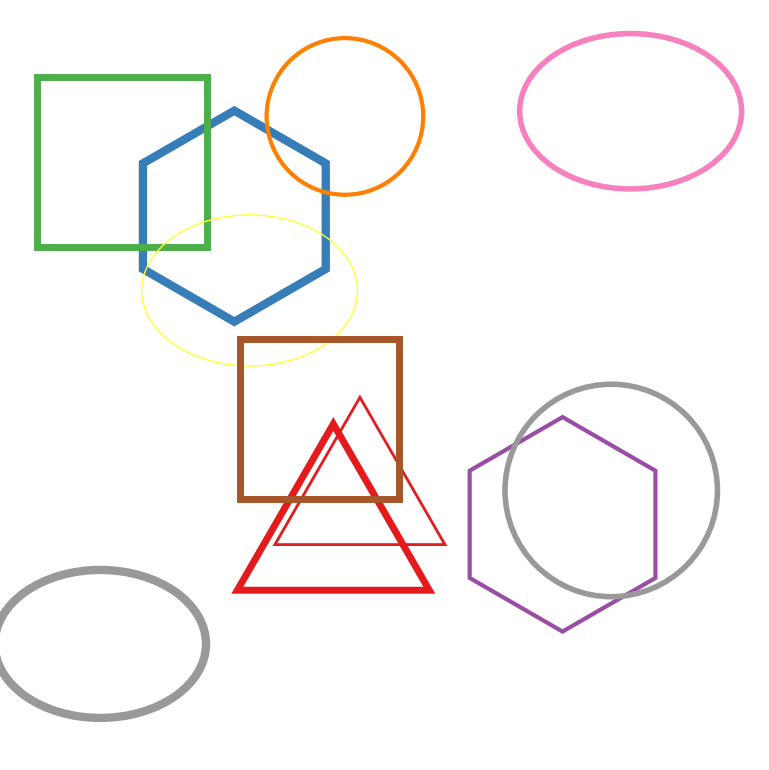[{"shape": "triangle", "thickness": 1, "radius": 0.64, "center": [0.467, 0.356]}, {"shape": "triangle", "thickness": 2.5, "radius": 0.72, "center": [0.433, 0.305]}, {"shape": "hexagon", "thickness": 3, "radius": 0.69, "center": [0.304, 0.719]}, {"shape": "square", "thickness": 2.5, "radius": 0.55, "center": [0.159, 0.79]}, {"shape": "hexagon", "thickness": 1.5, "radius": 0.7, "center": [0.731, 0.319]}, {"shape": "circle", "thickness": 1.5, "radius": 0.51, "center": [0.448, 0.849]}, {"shape": "oval", "thickness": 0.5, "radius": 0.7, "center": [0.324, 0.623]}, {"shape": "square", "thickness": 2.5, "radius": 0.52, "center": [0.415, 0.456]}, {"shape": "oval", "thickness": 2, "radius": 0.72, "center": [0.819, 0.856]}, {"shape": "circle", "thickness": 2, "radius": 0.69, "center": [0.794, 0.363]}, {"shape": "oval", "thickness": 3, "radius": 0.69, "center": [0.13, 0.164]}]